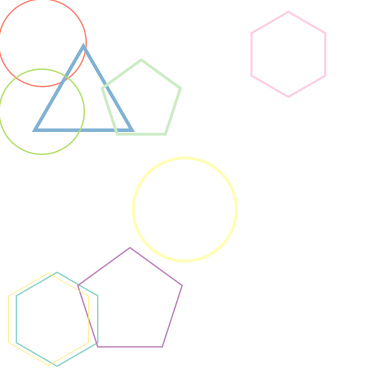[{"shape": "hexagon", "thickness": 1, "radius": 0.61, "center": [0.148, 0.171]}, {"shape": "circle", "thickness": 2, "radius": 0.67, "center": [0.48, 0.456]}, {"shape": "circle", "thickness": 1, "radius": 0.57, "center": [0.11, 0.889]}, {"shape": "triangle", "thickness": 2.5, "radius": 0.73, "center": [0.217, 0.735]}, {"shape": "circle", "thickness": 1, "radius": 0.55, "center": [0.108, 0.71]}, {"shape": "hexagon", "thickness": 1.5, "radius": 0.55, "center": [0.749, 0.859]}, {"shape": "pentagon", "thickness": 1, "radius": 0.71, "center": [0.338, 0.214]}, {"shape": "pentagon", "thickness": 2, "radius": 0.53, "center": [0.367, 0.738]}, {"shape": "hexagon", "thickness": 0.5, "radius": 0.6, "center": [0.126, 0.171]}]